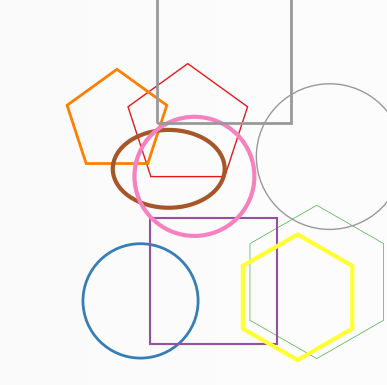[{"shape": "pentagon", "thickness": 1, "radius": 0.81, "center": [0.485, 0.673]}, {"shape": "circle", "thickness": 2, "radius": 0.74, "center": [0.363, 0.218]}, {"shape": "hexagon", "thickness": 0.5, "radius": 1.0, "center": [0.818, 0.268]}, {"shape": "square", "thickness": 1.5, "radius": 0.82, "center": [0.55, 0.269]}, {"shape": "pentagon", "thickness": 2, "radius": 0.68, "center": [0.302, 0.685]}, {"shape": "hexagon", "thickness": 3, "radius": 0.82, "center": [0.768, 0.228]}, {"shape": "oval", "thickness": 3, "radius": 0.72, "center": [0.435, 0.561]}, {"shape": "circle", "thickness": 3, "radius": 0.77, "center": [0.502, 0.542]}, {"shape": "square", "thickness": 2, "radius": 0.86, "center": [0.579, 0.852]}, {"shape": "circle", "thickness": 1, "radius": 0.95, "center": [0.851, 0.593]}]